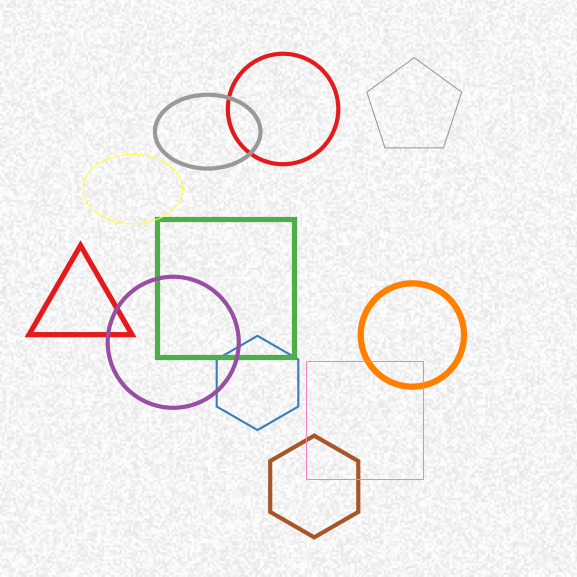[{"shape": "circle", "thickness": 2, "radius": 0.48, "center": [0.49, 0.81]}, {"shape": "triangle", "thickness": 2.5, "radius": 0.51, "center": [0.139, 0.471]}, {"shape": "hexagon", "thickness": 1, "radius": 0.41, "center": [0.446, 0.336]}, {"shape": "square", "thickness": 2.5, "radius": 0.6, "center": [0.391, 0.5]}, {"shape": "circle", "thickness": 2, "radius": 0.57, "center": [0.3, 0.406]}, {"shape": "circle", "thickness": 3, "radius": 0.45, "center": [0.714, 0.419]}, {"shape": "oval", "thickness": 0.5, "radius": 0.43, "center": [0.23, 0.672]}, {"shape": "hexagon", "thickness": 2, "radius": 0.44, "center": [0.544, 0.157]}, {"shape": "square", "thickness": 0.5, "radius": 0.51, "center": [0.631, 0.272]}, {"shape": "pentagon", "thickness": 0.5, "radius": 0.43, "center": [0.717, 0.813]}, {"shape": "oval", "thickness": 2, "radius": 0.46, "center": [0.36, 0.771]}]